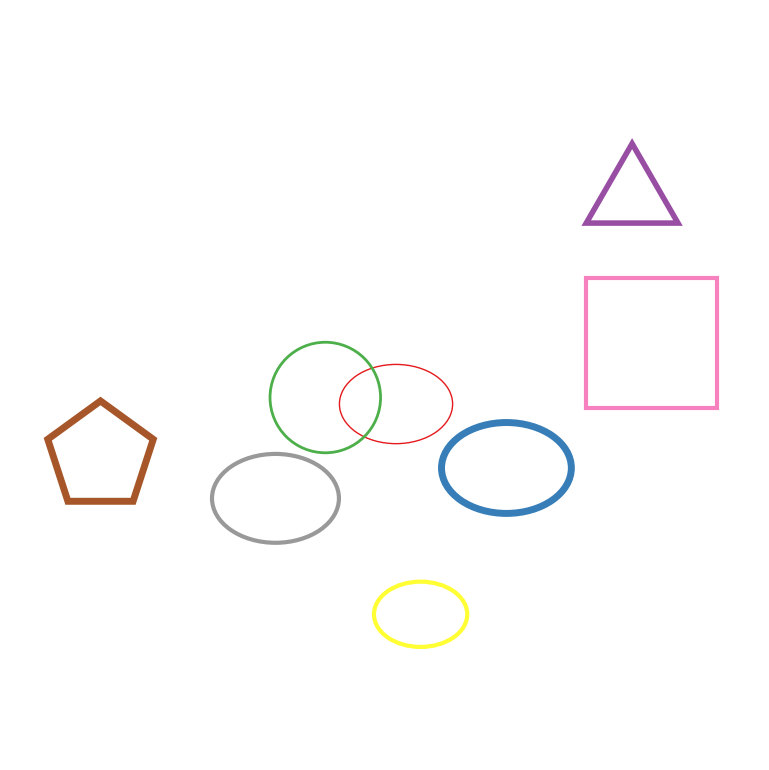[{"shape": "oval", "thickness": 0.5, "radius": 0.37, "center": [0.514, 0.475]}, {"shape": "oval", "thickness": 2.5, "radius": 0.42, "center": [0.658, 0.392]}, {"shape": "circle", "thickness": 1, "radius": 0.36, "center": [0.422, 0.484]}, {"shape": "triangle", "thickness": 2, "radius": 0.34, "center": [0.821, 0.745]}, {"shape": "oval", "thickness": 1.5, "radius": 0.3, "center": [0.546, 0.202]}, {"shape": "pentagon", "thickness": 2.5, "radius": 0.36, "center": [0.131, 0.407]}, {"shape": "square", "thickness": 1.5, "radius": 0.42, "center": [0.846, 0.555]}, {"shape": "oval", "thickness": 1.5, "radius": 0.41, "center": [0.358, 0.353]}]